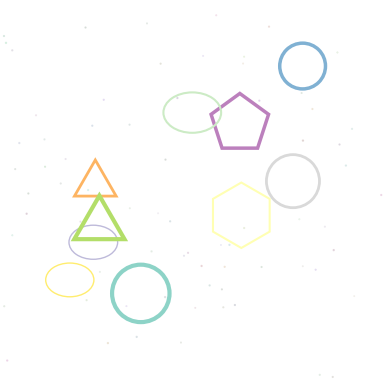[{"shape": "circle", "thickness": 3, "radius": 0.37, "center": [0.366, 0.238]}, {"shape": "hexagon", "thickness": 1.5, "radius": 0.43, "center": [0.627, 0.441]}, {"shape": "oval", "thickness": 1, "radius": 0.32, "center": [0.242, 0.371]}, {"shape": "circle", "thickness": 2.5, "radius": 0.3, "center": [0.786, 0.828]}, {"shape": "triangle", "thickness": 2, "radius": 0.31, "center": [0.248, 0.522]}, {"shape": "triangle", "thickness": 3, "radius": 0.38, "center": [0.258, 0.416]}, {"shape": "circle", "thickness": 2, "radius": 0.34, "center": [0.761, 0.529]}, {"shape": "pentagon", "thickness": 2.5, "radius": 0.39, "center": [0.623, 0.679]}, {"shape": "oval", "thickness": 1.5, "radius": 0.37, "center": [0.499, 0.708]}, {"shape": "oval", "thickness": 1, "radius": 0.31, "center": [0.181, 0.273]}]